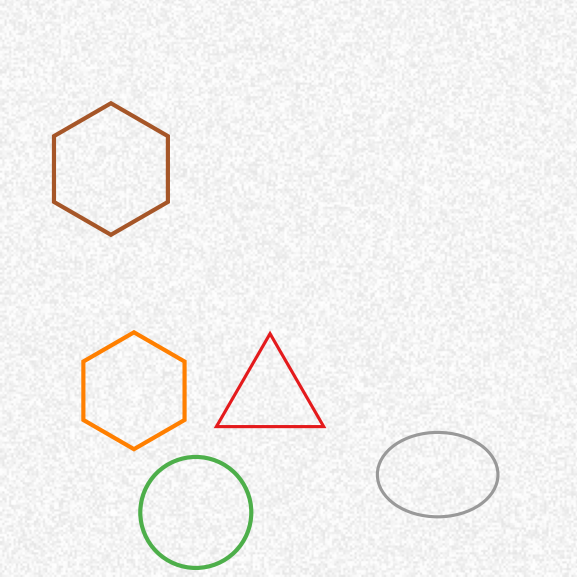[{"shape": "triangle", "thickness": 1.5, "radius": 0.54, "center": [0.468, 0.314]}, {"shape": "circle", "thickness": 2, "radius": 0.48, "center": [0.339, 0.112]}, {"shape": "hexagon", "thickness": 2, "radius": 0.51, "center": [0.232, 0.323]}, {"shape": "hexagon", "thickness": 2, "radius": 0.57, "center": [0.192, 0.706]}, {"shape": "oval", "thickness": 1.5, "radius": 0.52, "center": [0.758, 0.177]}]